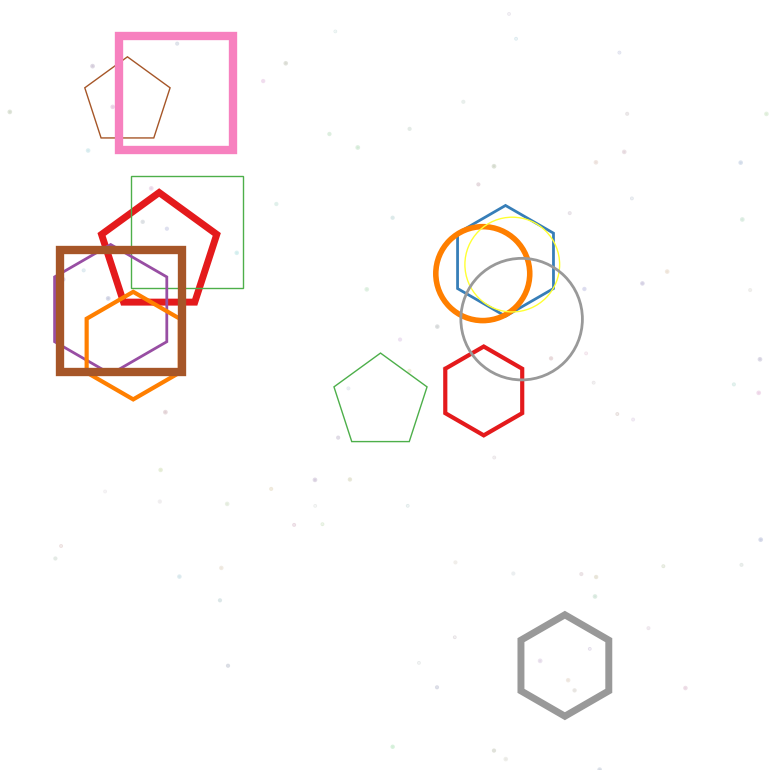[{"shape": "pentagon", "thickness": 2.5, "radius": 0.39, "center": [0.207, 0.671]}, {"shape": "hexagon", "thickness": 1.5, "radius": 0.29, "center": [0.628, 0.492]}, {"shape": "hexagon", "thickness": 1, "radius": 0.36, "center": [0.657, 0.661]}, {"shape": "pentagon", "thickness": 0.5, "radius": 0.32, "center": [0.494, 0.478]}, {"shape": "square", "thickness": 0.5, "radius": 0.36, "center": [0.243, 0.699]}, {"shape": "hexagon", "thickness": 1, "radius": 0.42, "center": [0.144, 0.598]}, {"shape": "circle", "thickness": 2, "radius": 0.3, "center": [0.627, 0.645]}, {"shape": "hexagon", "thickness": 1.5, "radius": 0.35, "center": [0.173, 0.551]}, {"shape": "circle", "thickness": 0.5, "radius": 0.31, "center": [0.665, 0.656]}, {"shape": "pentagon", "thickness": 0.5, "radius": 0.29, "center": [0.165, 0.868]}, {"shape": "square", "thickness": 3, "radius": 0.4, "center": [0.157, 0.596]}, {"shape": "square", "thickness": 3, "radius": 0.37, "center": [0.228, 0.879]}, {"shape": "hexagon", "thickness": 2.5, "radius": 0.33, "center": [0.734, 0.136]}, {"shape": "circle", "thickness": 1, "radius": 0.39, "center": [0.677, 0.586]}]